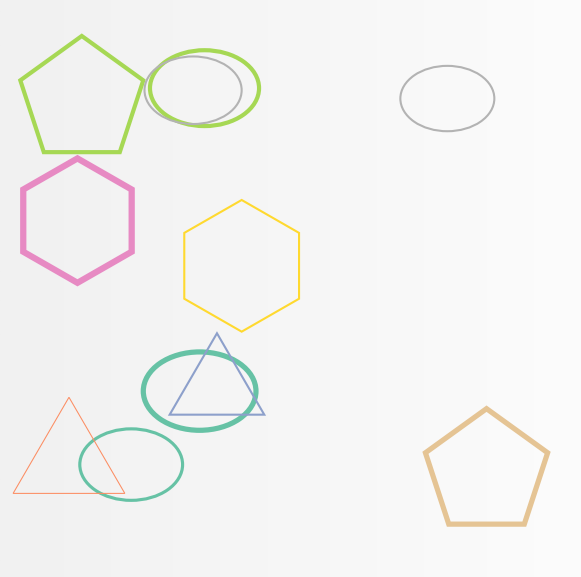[{"shape": "oval", "thickness": 2.5, "radius": 0.48, "center": [0.343, 0.322]}, {"shape": "oval", "thickness": 1.5, "radius": 0.44, "center": [0.226, 0.195]}, {"shape": "triangle", "thickness": 0.5, "radius": 0.55, "center": [0.119, 0.2]}, {"shape": "triangle", "thickness": 1, "radius": 0.47, "center": [0.373, 0.328]}, {"shape": "hexagon", "thickness": 3, "radius": 0.54, "center": [0.133, 0.617]}, {"shape": "pentagon", "thickness": 2, "radius": 0.56, "center": [0.141, 0.826]}, {"shape": "oval", "thickness": 2, "radius": 0.47, "center": [0.352, 0.847]}, {"shape": "hexagon", "thickness": 1, "radius": 0.57, "center": [0.416, 0.539]}, {"shape": "pentagon", "thickness": 2.5, "radius": 0.55, "center": [0.837, 0.181]}, {"shape": "oval", "thickness": 1, "radius": 0.4, "center": [0.77, 0.829]}, {"shape": "oval", "thickness": 1, "radius": 0.42, "center": [0.332, 0.843]}]